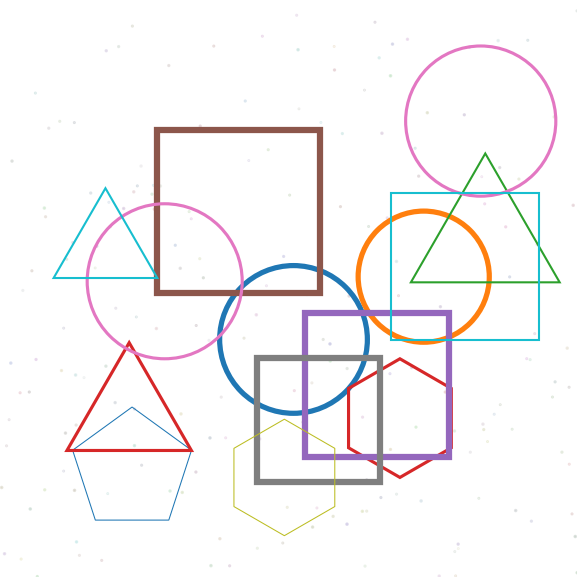[{"shape": "pentagon", "thickness": 0.5, "radius": 0.54, "center": [0.229, 0.186]}, {"shape": "circle", "thickness": 2.5, "radius": 0.64, "center": [0.508, 0.411]}, {"shape": "circle", "thickness": 2.5, "radius": 0.57, "center": [0.734, 0.52]}, {"shape": "triangle", "thickness": 1, "radius": 0.74, "center": [0.84, 0.585]}, {"shape": "hexagon", "thickness": 1.5, "radius": 0.51, "center": [0.693, 0.275]}, {"shape": "triangle", "thickness": 1.5, "radius": 0.62, "center": [0.224, 0.281]}, {"shape": "square", "thickness": 3, "radius": 0.62, "center": [0.653, 0.332]}, {"shape": "square", "thickness": 3, "radius": 0.71, "center": [0.413, 0.633]}, {"shape": "circle", "thickness": 1.5, "radius": 0.65, "center": [0.832, 0.789]}, {"shape": "circle", "thickness": 1.5, "radius": 0.67, "center": [0.285, 0.512]}, {"shape": "square", "thickness": 3, "radius": 0.53, "center": [0.552, 0.272]}, {"shape": "hexagon", "thickness": 0.5, "radius": 0.5, "center": [0.492, 0.172]}, {"shape": "triangle", "thickness": 1, "radius": 0.52, "center": [0.183, 0.57]}, {"shape": "square", "thickness": 1, "radius": 0.64, "center": [0.805, 0.538]}]